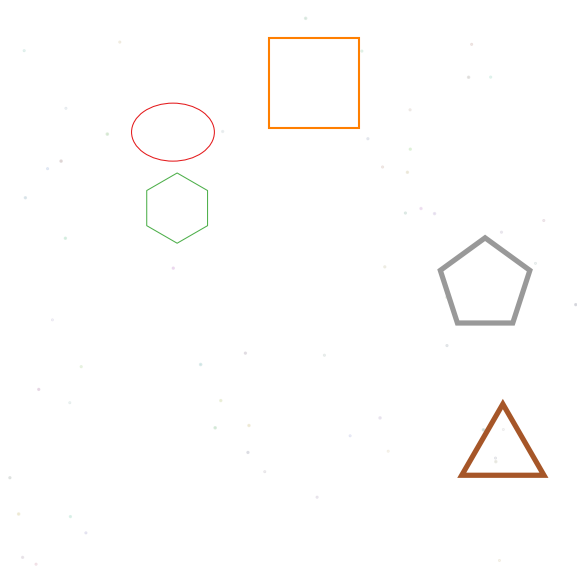[{"shape": "oval", "thickness": 0.5, "radius": 0.36, "center": [0.3, 0.77]}, {"shape": "hexagon", "thickness": 0.5, "radius": 0.3, "center": [0.307, 0.639]}, {"shape": "square", "thickness": 1, "radius": 0.39, "center": [0.544, 0.856]}, {"shape": "triangle", "thickness": 2.5, "radius": 0.41, "center": [0.871, 0.217]}, {"shape": "pentagon", "thickness": 2.5, "radius": 0.41, "center": [0.84, 0.506]}]